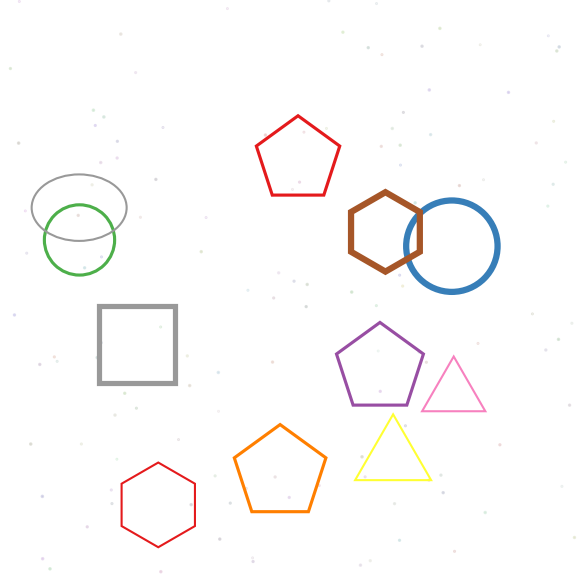[{"shape": "hexagon", "thickness": 1, "radius": 0.37, "center": [0.274, 0.125]}, {"shape": "pentagon", "thickness": 1.5, "radius": 0.38, "center": [0.516, 0.723]}, {"shape": "circle", "thickness": 3, "radius": 0.4, "center": [0.782, 0.573]}, {"shape": "circle", "thickness": 1.5, "radius": 0.3, "center": [0.138, 0.584]}, {"shape": "pentagon", "thickness": 1.5, "radius": 0.4, "center": [0.658, 0.362]}, {"shape": "pentagon", "thickness": 1.5, "radius": 0.42, "center": [0.485, 0.181]}, {"shape": "triangle", "thickness": 1, "radius": 0.38, "center": [0.681, 0.206]}, {"shape": "hexagon", "thickness": 3, "radius": 0.34, "center": [0.667, 0.598]}, {"shape": "triangle", "thickness": 1, "radius": 0.32, "center": [0.786, 0.319]}, {"shape": "square", "thickness": 2.5, "radius": 0.33, "center": [0.237, 0.403]}, {"shape": "oval", "thickness": 1, "radius": 0.41, "center": [0.137, 0.64]}]